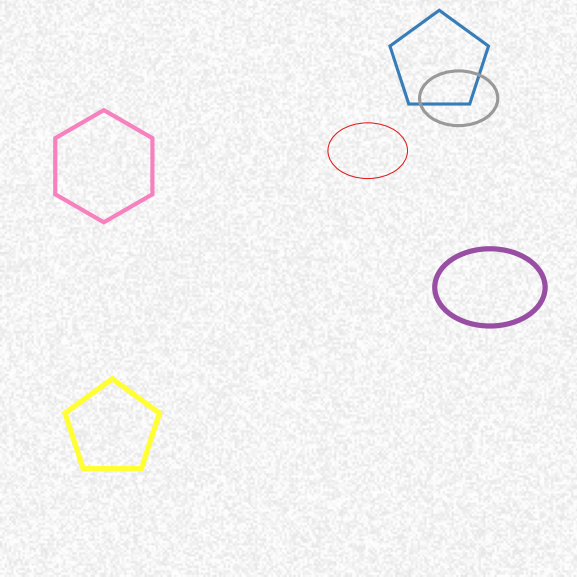[{"shape": "oval", "thickness": 0.5, "radius": 0.34, "center": [0.637, 0.738]}, {"shape": "pentagon", "thickness": 1.5, "radius": 0.45, "center": [0.761, 0.892]}, {"shape": "oval", "thickness": 2.5, "radius": 0.48, "center": [0.848, 0.501]}, {"shape": "pentagon", "thickness": 2.5, "radius": 0.43, "center": [0.194, 0.257]}, {"shape": "hexagon", "thickness": 2, "radius": 0.49, "center": [0.18, 0.711]}, {"shape": "oval", "thickness": 1.5, "radius": 0.34, "center": [0.794, 0.829]}]